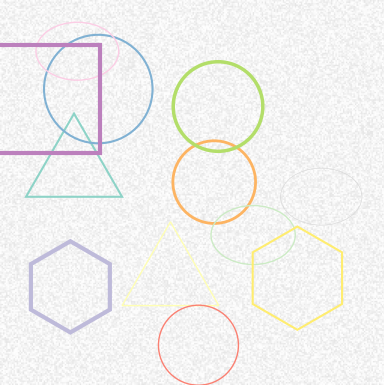[{"shape": "triangle", "thickness": 1.5, "radius": 0.72, "center": [0.192, 0.561]}, {"shape": "triangle", "thickness": 1, "radius": 0.73, "center": [0.443, 0.279]}, {"shape": "hexagon", "thickness": 3, "radius": 0.59, "center": [0.183, 0.255]}, {"shape": "circle", "thickness": 1, "radius": 0.52, "center": [0.515, 0.103]}, {"shape": "circle", "thickness": 1.5, "radius": 0.7, "center": [0.255, 0.769]}, {"shape": "circle", "thickness": 2, "radius": 0.54, "center": [0.556, 0.527]}, {"shape": "circle", "thickness": 2.5, "radius": 0.58, "center": [0.566, 0.723]}, {"shape": "oval", "thickness": 1, "radius": 0.54, "center": [0.201, 0.867]}, {"shape": "oval", "thickness": 0.5, "radius": 0.53, "center": [0.834, 0.489]}, {"shape": "square", "thickness": 3, "radius": 0.7, "center": [0.118, 0.743]}, {"shape": "oval", "thickness": 1, "radius": 0.55, "center": [0.658, 0.39]}, {"shape": "hexagon", "thickness": 1.5, "radius": 0.67, "center": [0.772, 0.277]}]